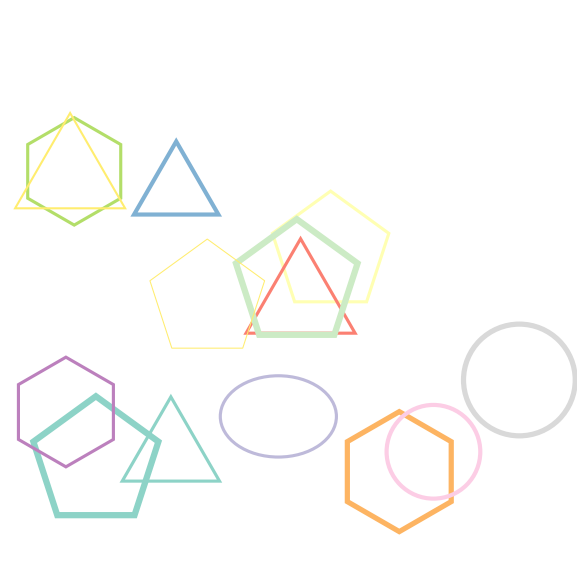[{"shape": "triangle", "thickness": 1.5, "radius": 0.49, "center": [0.296, 0.215]}, {"shape": "pentagon", "thickness": 3, "radius": 0.57, "center": [0.166, 0.199]}, {"shape": "pentagon", "thickness": 1.5, "radius": 0.53, "center": [0.572, 0.562]}, {"shape": "oval", "thickness": 1.5, "radius": 0.5, "center": [0.482, 0.278]}, {"shape": "triangle", "thickness": 1.5, "radius": 0.55, "center": [0.52, 0.477]}, {"shape": "triangle", "thickness": 2, "radius": 0.42, "center": [0.305, 0.67]}, {"shape": "hexagon", "thickness": 2.5, "radius": 0.52, "center": [0.691, 0.182]}, {"shape": "hexagon", "thickness": 1.5, "radius": 0.47, "center": [0.129, 0.702]}, {"shape": "circle", "thickness": 2, "radius": 0.41, "center": [0.751, 0.217]}, {"shape": "circle", "thickness": 2.5, "radius": 0.48, "center": [0.899, 0.341]}, {"shape": "hexagon", "thickness": 1.5, "radius": 0.47, "center": [0.114, 0.286]}, {"shape": "pentagon", "thickness": 3, "radius": 0.55, "center": [0.514, 0.509]}, {"shape": "pentagon", "thickness": 0.5, "radius": 0.52, "center": [0.359, 0.481]}, {"shape": "triangle", "thickness": 1, "radius": 0.55, "center": [0.121, 0.693]}]